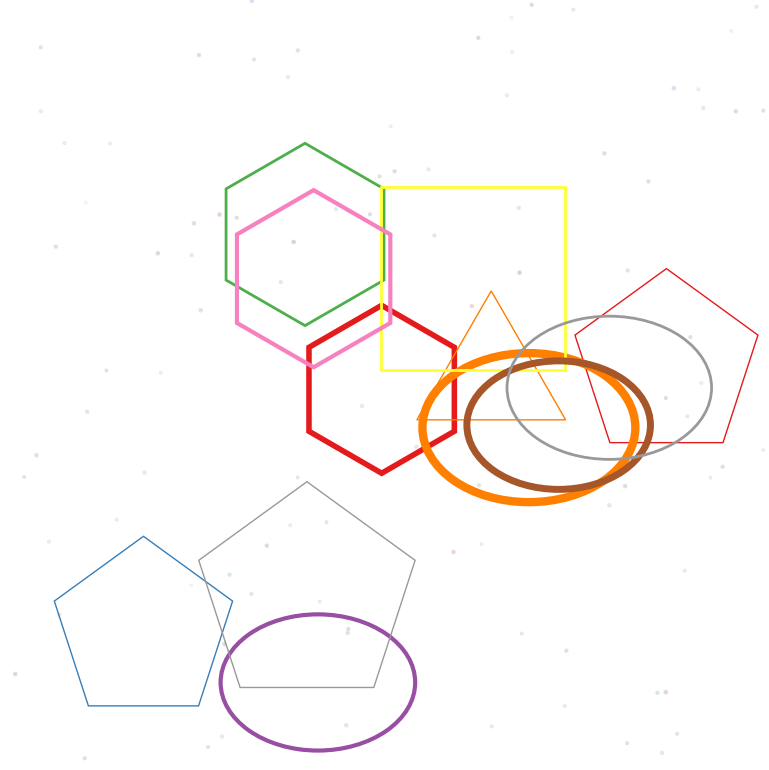[{"shape": "hexagon", "thickness": 2, "radius": 0.55, "center": [0.496, 0.494]}, {"shape": "pentagon", "thickness": 0.5, "radius": 0.62, "center": [0.866, 0.526]}, {"shape": "pentagon", "thickness": 0.5, "radius": 0.61, "center": [0.186, 0.182]}, {"shape": "hexagon", "thickness": 1, "radius": 0.59, "center": [0.396, 0.696]}, {"shape": "oval", "thickness": 1.5, "radius": 0.63, "center": [0.413, 0.114]}, {"shape": "oval", "thickness": 3, "radius": 0.69, "center": [0.687, 0.445]}, {"shape": "triangle", "thickness": 0.5, "radius": 0.56, "center": [0.638, 0.511]}, {"shape": "square", "thickness": 1, "radius": 0.6, "center": [0.614, 0.639]}, {"shape": "oval", "thickness": 2.5, "radius": 0.6, "center": [0.726, 0.448]}, {"shape": "hexagon", "thickness": 1.5, "radius": 0.57, "center": [0.407, 0.638]}, {"shape": "oval", "thickness": 1, "radius": 0.66, "center": [0.791, 0.496]}, {"shape": "pentagon", "thickness": 0.5, "radius": 0.74, "center": [0.399, 0.227]}]